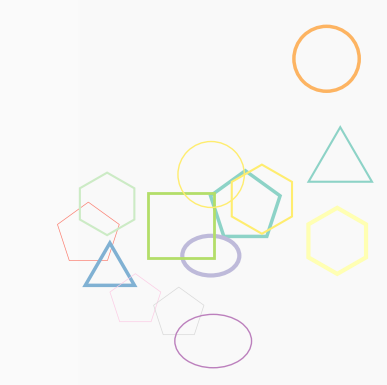[{"shape": "triangle", "thickness": 1.5, "radius": 0.47, "center": [0.878, 0.575]}, {"shape": "pentagon", "thickness": 2.5, "radius": 0.47, "center": [0.633, 0.462]}, {"shape": "hexagon", "thickness": 3, "radius": 0.43, "center": [0.87, 0.374]}, {"shape": "oval", "thickness": 3, "radius": 0.37, "center": [0.544, 0.336]}, {"shape": "pentagon", "thickness": 0.5, "radius": 0.42, "center": [0.228, 0.391]}, {"shape": "triangle", "thickness": 2.5, "radius": 0.37, "center": [0.284, 0.295]}, {"shape": "circle", "thickness": 2.5, "radius": 0.42, "center": [0.843, 0.847]}, {"shape": "square", "thickness": 2, "radius": 0.43, "center": [0.467, 0.415]}, {"shape": "pentagon", "thickness": 0.5, "radius": 0.34, "center": [0.349, 0.22]}, {"shape": "pentagon", "thickness": 0.5, "radius": 0.34, "center": [0.461, 0.186]}, {"shape": "oval", "thickness": 1, "radius": 0.5, "center": [0.55, 0.114]}, {"shape": "hexagon", "thickness": 1.5, "radius": 0.41, "center": [0.276, 0.47]}, {"shape": "hexagon", "thickness": 1.5, "radius": 0.45, "center": [0.676, 0.483]}, {"shape": "circle", "thickness": 1, "radius": 0.43, "center": [0.545, 0.547]}]